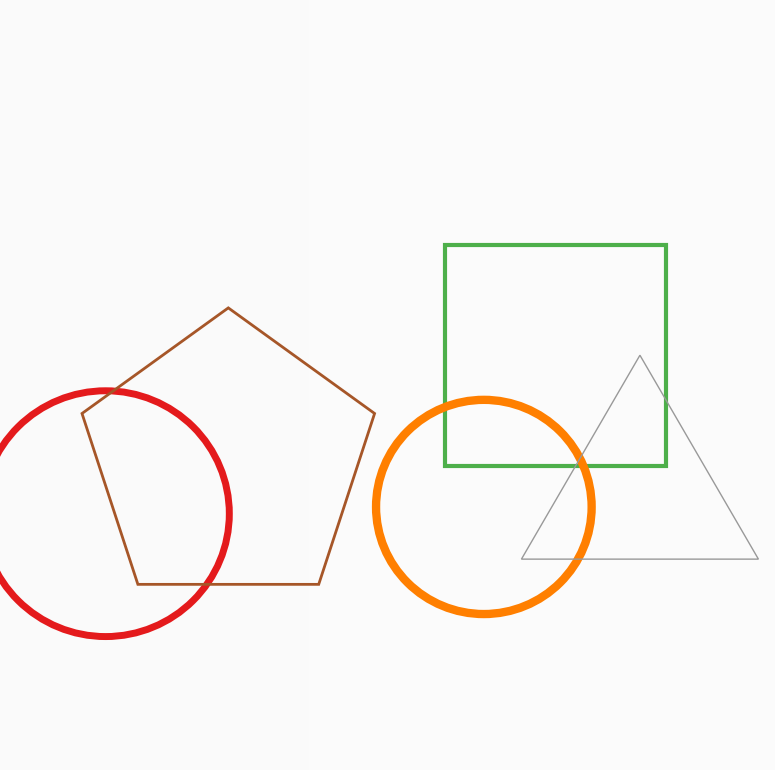[{"shape": "circle", "thickness": 2.5, "radius": 0.8, "center": [0.136, 0.333]}, {"shape": "square", "thickness": 1.5, "radius": 0.72, "center": [0.717, 0.538]}, {"shape": "circle", "thickness": 3, "radius": 0.7, "center": [0.624, 0.342]}, {"shape": "pentagon", "thickness": 1, "radius": 0.99, "center": [0.295, 0.402]}, {"shape": "triangle", "thickness": 0.5, "radius": 0.88, "center": [0.826, 0.362]}]